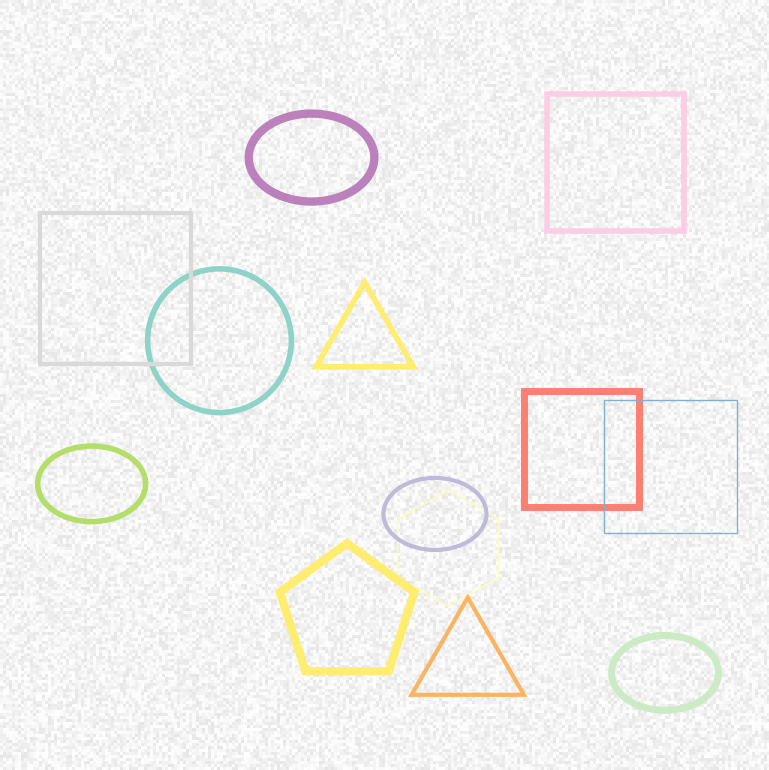[{"shape": "circle", "thickness": 2, "radius": 0.47, "center": [0.285, 0.558]}, {"shape": "hexagon", "thickness": 0.5, "radius": 0.38, "center": [0.582, 0.288]}, {"shape": "oval", "thickness": 1.5, "radius": 0.33, "center": [0.565, 0.333]}, {"shape": "square", "thickness": 2.5, "radius": 0.37, "center": [0.756, 0.417]}, {"shape": "square", "thickness": 0.5, "radius": 0.43, "center": [0.871, 0.394]}, {"shape": "triangle", "thickness": 1.5, "radius": 0.42, "center": [0.607, 0.14]}, {"shape": "oval", "thickness": 2, "radius": 0.35, "center": [0.119, 0.372]}, {"shape": "square", "thickness": 2, "radius": 0.44, "center": [0.799, 0.789]}, {"shape": "square", "thickness": 1.5, "radius": 0.49, "center": [0.15, 0.626]}, {"shape": "oval", "thickness": 3, "radius": 0.41, "center": [0.405, 0.795]}, {"shape": "oval", "thickness": 2.5, "radius": 0.35, "center": [0.864, 0.126]}, {"shape": "triangle", "thickness": 2, "radius": 0.36, "center": [0.474, 0.56]}, {"shape": "pentagon", "thickness": 3, "radius": 0.46, "center": [0.451, 0.203]}]